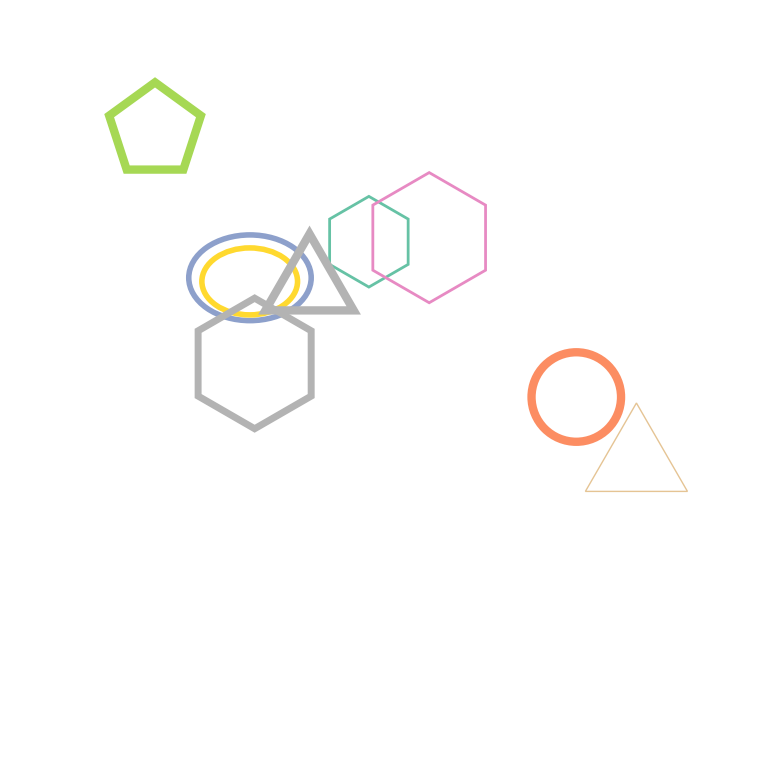[{"shape": "hexagon", "thickness": 1, "radius": 0.29, "center": [0.479, 0.686]}, {"shape": "circle", "thickness": 3, "radius": 0.29, "center": [0.748, 0.484]}, {"shape": "oval", "thickness": 2, "radius": 0.4, "center": [0.325, 0.639]}, {"shape": "hexagon", "thickness": 1, "radius": 0.42, "center": [0.557, 0.691]}, {"shape": "pentagon", "thickness": 3, "radius": 0.31, "center": [0.201, 0.83]}, {"shape": "oval", "thickness": 2, "radius": 0.31, "center": [0.324, 0.635]}, {"shape": "triangle", "thickness": 0.5, "radius": 0.38, "center": [0.827, 0.4]}, {"shape": "hexagon", "thickness": 2.5, "radius": 0.42, "center": [0.331, 0.528]}, {"shape": "triangle", "thickness": 3, "radius": 0.33, "center": [0.402, 0.63]}]